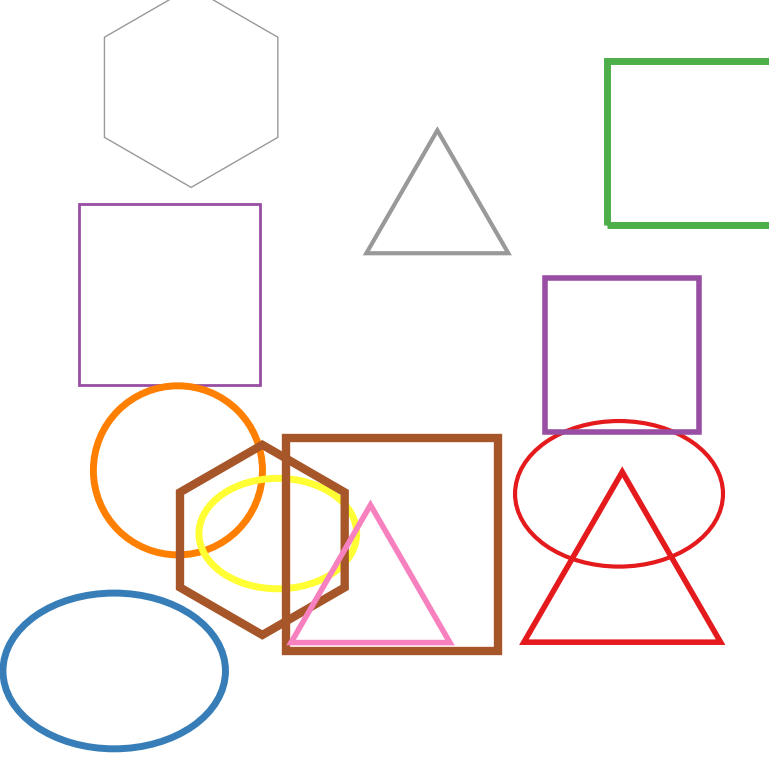[{"shape": "oval", "thickness": 1.5, "radius": 0.68, "center": [0.804, 0.359]}, {"shape": "triangle", "thickness": 2, "radius": 0.74, "center": [0.808, 0.24]}, {"shape": "oval", "thickness": 2.5, "radius": 0.72, "center": [0.148, 0.129]}, {"shape": "square", "thickness": 2.5, "radius": 0.53, "center": [0.894, 0.814]}, {"shape": "square", "thickness": 1, "radius": 0.59, "center": [0.221, 0.618]}, {"shape": "square", "thickness": 2, "radius": 0.5, "center": [0.808, 0.539]}, {"shape": "circle", "thickness": 2.5, "radius": 0.55, "center": [0.231, 0.389]}, {"shape": "oval", "thickness": 2.5, "radius": 0.51, "center": [0.361, 0.307]}, {"shape": "square", "thickness": 3, "radius": 0.69, "center": [0.509, 0.293]}, {"shape": "hexagon", "thickness": 3, "radius": 0.62, "center": [0.341, 0.299]}, {"shape": "triangle", "thickness": 2, "radius": 0.6, "center": [0.481, 0.225]}, {"shape": "triangle", "thickness": 1.5, "radius": 0.53, "center": [0.568, 0.724]}, {"shape": "hexagon", "thickness": 0.5, "radius": 0.65, "center": [0.248, 0.887]}]